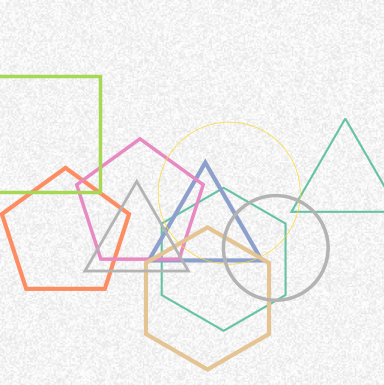[{"shape": "triangle", "thickness": 1.5, "radius": 0.81, "center": [0.897, 0.531]}, {"shape": "hexagon", "thickness": 1.5, "radius": 0.93, "center": [0.581, 0.326]}, {"shape": "pentagon", "thickness": 3, "radius": 0.87, "center": [0.17, 0.39]}, {"shape": "triangle", "thickness": 3, "radius": 0.85, "center": [0.533, 0.408]}, {"shape": "pentagon", "thickness": 2.5, "radius": 0.86, "center": [0.364, 0.467]}, {"shape": "square", "thickness": 2.5, "radius": 0.76, "center": [0.107, 0.652]}, {"shape": "circle", "thickness": 0.5, "radius": 0.92, "center": [0.595, 0.498]}, {"shape": "hexagon", "thickness": 3, "radius": 0.92, "center": [0.539, 0.225]}, {"shape": "circle", "thickness": 2.5, "radius": 0.68, "center": [0.716, 0.356]}, {"shape": "triangle", "thickness": 2, "radius": 0.78, "center": [0.355, 0.374]}]